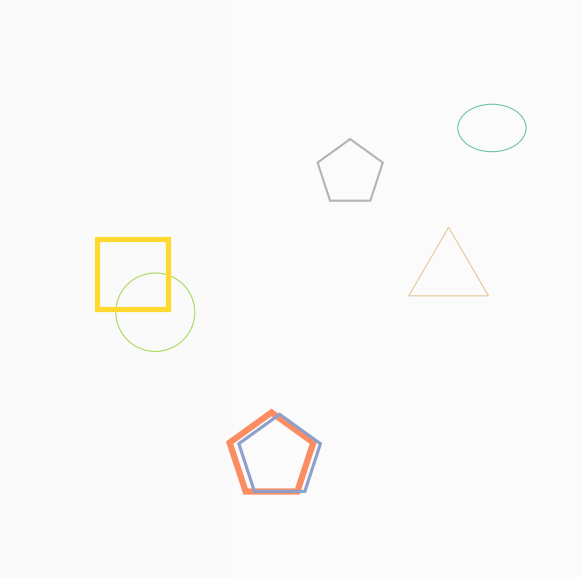[{"shape": "oval", "thickness": 0.5, "radius": 0.29, "center": [0.846, 0.778]}, {"shape": "pentagon", "thickness": 3, "radius": 0.38, "center": [0.467, 0.209]}, {"shape": "pentagon", "thickness": 1.5, "radius": 0.37, "center": [0.481, 0.208]}, {"shape": "circle", "thickness": 0.5, "radius": 0.34, "center": [0.267, 0.458]}, {"shape": "square", "thickness": 2.5, "radius": 0.3, "center": [0.228, 0.524]}, {"shape": "triangle", "thickness": 0.5, "radius": 0.4, "center": [0.772, 0.526]}, {"shape": "pentagon", "thickness": 1, "radius": 0.29, "center": [0.602, 0.699]}]